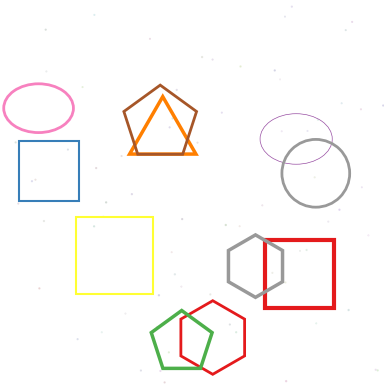[{"shape": "square", "thickness": 3, "radius": 0.44, "center": [0.778, 0.287]}, {"shape": "hexagon", "thickness": 2, "radius": 0.48, "center": [0.553, 0.123]}, {"shape": "square", "thickness": 1.5, "radius": 0.39, "center": [0.127, 0.556]}, {"shape": "pentagon", "thickness": 2.5, "radius": 0.42, "center": [0.472, 0.11]}, {"shape": "oval", "thickness": 0.5, "radius": 0.47, "center": [0.769, 0.639]}, {"shape": "triangle", "thickness": 2.5, "radius": 0.5, "center": [0.423, 0.65]}, {"shape": "square", "thickness": 1.5, "radius": 0.5, "center": [0.297, 0.336]}, {"shape": "pentagon", "thickness": 2, "radius": 0.5, "center": [0.416, 0.68]}, {"shape": "oval", "thickness": 2, "radius": 0.45, "center": [0.1, 0.719]}, {"shape": "circle", "thickness": 2, "radius": 0.44, "center": [0.82, 0.55]}, {"shape": "hexagon", "thickness": 2.5, "radius": 0.41, "center": [0.664, 0.309]}]